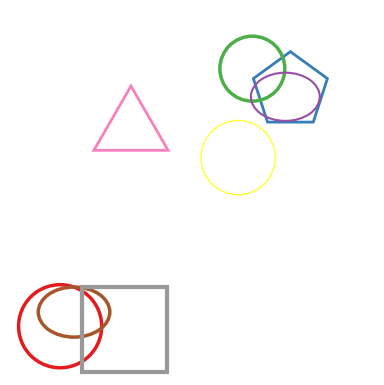[{"shape": "circle", "thickness": 2.5, "radius": 0.54, "center": [0.156, 0.153]}, {"shape": "pentagon", "thickness": 2, "radius": 0.51, "center": [0.754, 0.765]}, {"shape": "circle", "thickness": 2.5, "radius": 0.42, "center": [0.655, 0.822]}, {"shape": "oval", "thickness": 1.5, "radius": 0.45, "center": [0.741, 0.749]}, {"shape": "circle", "thickness": 1, "radius": 0.48, "center": [0.619, 0.591]}, {"shape": "oval", "thickness": 2.5, "radius": 0.46, "center": [0.192, 0.189]}, {"shape": "triangle", "thickness": 2, "radius": 0.56, "center": [0.34, 0.665]}, {"shape": "square", "thickness": 3, "radius": 0.55, "center": [0.324, 0.144]}]